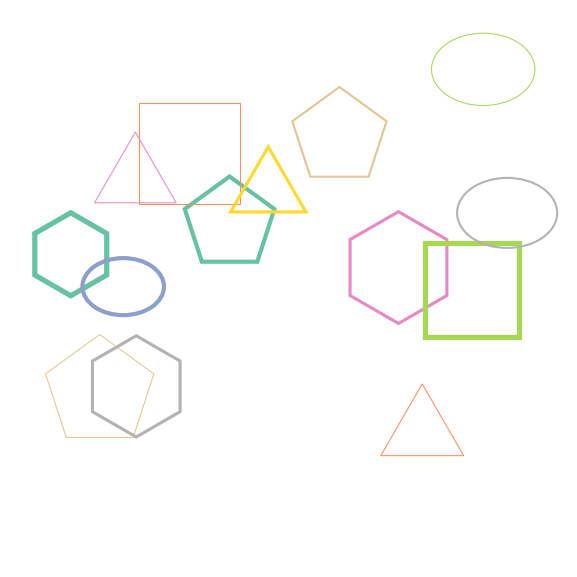[{"shape": "hexagon", "thickness": 2.5, "radius": 0.36, "center": [0.123, 0.559]}, {"shape": "pentagon", "thickness": 2, "radius": 0.41, "center": [0.398, 0.612]}, {"shape": "triangle", "thickness": 0.5, "radius": 0.41, "center": [0.731, 0.252]}, {"shape": "square", "thickness": 0.5, "radius": 0.44, "center": [0.328, 0.733]}, {"shape": "oval", "thickness": 2, "radius": 0.35, "center": [0.213, 0.503]}, {"shape": "triangle", "thickness": 0.5, "radius": 0.41, "center": [0.234, 0.689]}, {"shape": "hexagon", "thickness": 1.5, "radius": 0.48, "center": [0.69, 0.536]}, {"shape": "oval", "thickness": 0.5, "radius": 0.45, "center": [0.837, 0.879]}, {"shape": "square", "thickness": 2.5, "radius": 0.41, "center": [0.817, 0.497]}, {"shape": "triangle", "thickness": 1.5, "radius": 0.38, "center": [0.465, 0.67]}, {"shape": "pentagon", "thickness": 0.5, "radius": 0.49, "center": [0.173, 0.321]}, {"shape": "pentagon", "thickness": 1, "radius": 0.43, "center": [0.588, 0.763]}, {"shape": "hexagon", "thickness": 1.5, "radius": 0.44, "center": [0.236, 0.33]}, {"shape": "oval", "thickness": 1, "radius": 0.43, "center": [0.878, 0.63]}]